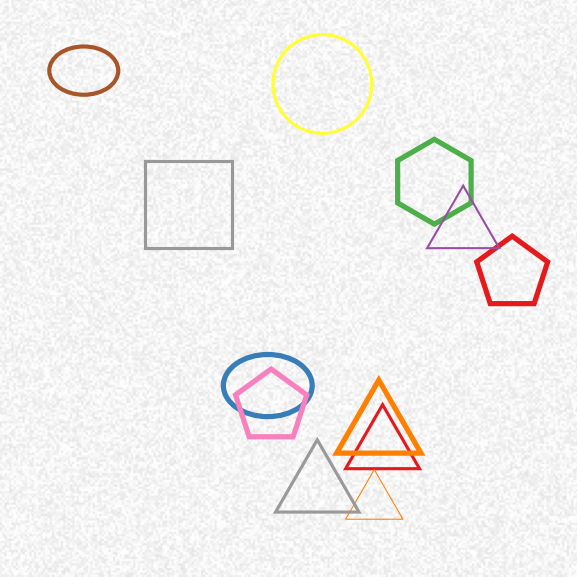[{"shape": "pentagon", "thickness": 2.5, "radius": 0.32, "center": [0.887, 0.526]}, {"shape": "triangle", "thickness": 1.5, "radius": 0.37, "center": [0.662, 0.224]}, {"shape": "oval", "thickness": 2.5, "radius": 0.38, "center": [0.464, 0.331]}, {"shape": "hexagon", "thickness": 2.5, "radius": 0.37, "center": [0.752, 0.684]}, {"shape": "triangle", "thickness": 1, "radius": 0.36, "center": [0.802, 0.605]}, {"shape": "triangle", "thickness": 2.5, "radius": 0.42, "center": [0.656, 0.257]}, {"shape": "triangle", "thickness": 0.5, "radius": 0.29, "center": [0.648, 0.129]}, {"shape": "circle", "thickness": 1.5, "radius": 0.43, "center": [0.558, 0.854]}, {"shape": "oval", "thickness": 2, "radius": 0.3, "center": [0.145, 0.877]}, {"shape": "pentagon", "thickness": 2.5, "radius": 0.32, "center": [0.469, 0.295]}, {"shape": "triangle", "thickness": 1.5, "radius": 0.42, "center": [0.549, 0.154]}, {"shape": "square", "thickness": 1.5, "radius": 0.38, "center": [0.327, 0.645]}]